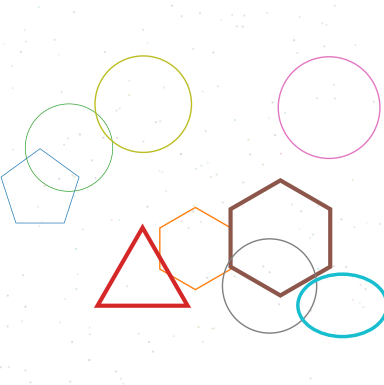[{"shape": "pentagon", "thickness": 0.5, "radius": 0.53, "center": [0.104, 0.507]}, {"shape": "hexagon", "thickness": 1, "radius": 0.53, "center": [0.508, 0.354]}, {"shape": "circle", "thickness": 0.5, "radius": 0.57, "center": [0.179, 0.617]}, {"shape": "triangle", "thickness": 3, "radius": 0.68, "center": [0.37, 0.273]}, {"shape": "hexagon", "thickness": 3, "radius": 0.75, "center": [0.728, 0.382]}, {"shape": "circle", "thickness": 1, "radius": 0.66, "center": [0.855, 0.72]}, {"shape": "circle", "thickness": 1, "radius": 0.61, "center": [0.7, 0.257]}, {"shape": "circle", "thickness": 1, "radius": 0.63, "center": [0.372, 0.729]}, {"shape": "oval", "thickness": 2.5, "radius": 0.58, "center": [0.889, 0.207]}]